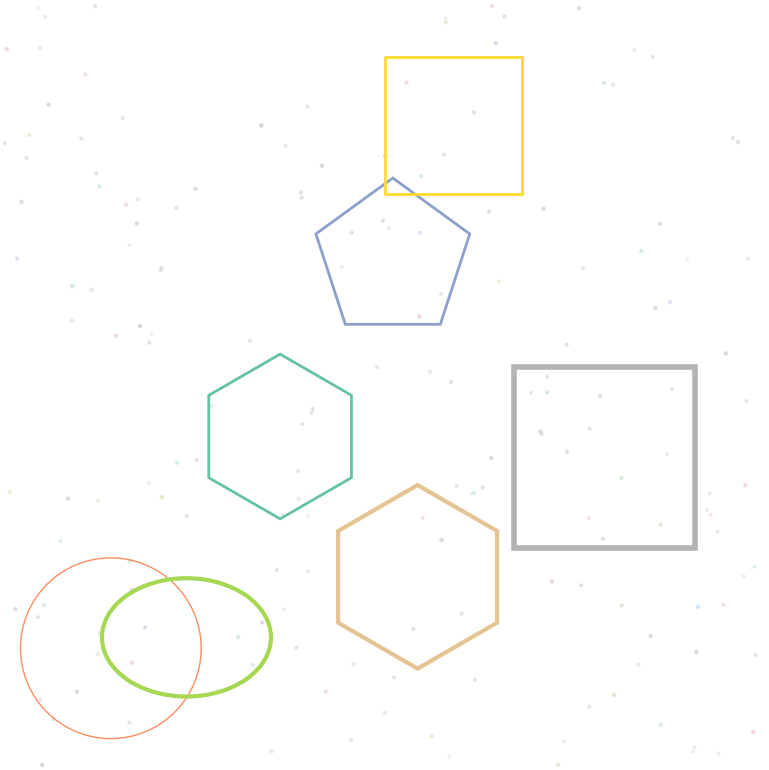[{"shape": "hexagon", "thickness": 1, "radius": 0.53, "center": [0.364, 0.433]}, {"shape": "circle", "thickness": 0.5, "radius": 0.59, "center": [0.144, 0.158]}, {"shape": "pentagon", "thickness": 1, "radius": 0.53, "center": [0.51, 0.664]}, {"shape": "oval", "thickness": 1.5, "radius": 0.55, "center": [0.242, 0.172]}, {"shape": "square", "thickness": 1, "radius": 0.45, "center": [0.589, 0.837]}, {"shape": "hexagon", "thickness": 1.5, "radius": 0.6, "center": [0.542, 0.251]}, {"shape": "square", "thickness": 2, "radius": 0.59, "center": [0.785, 0.406]}]